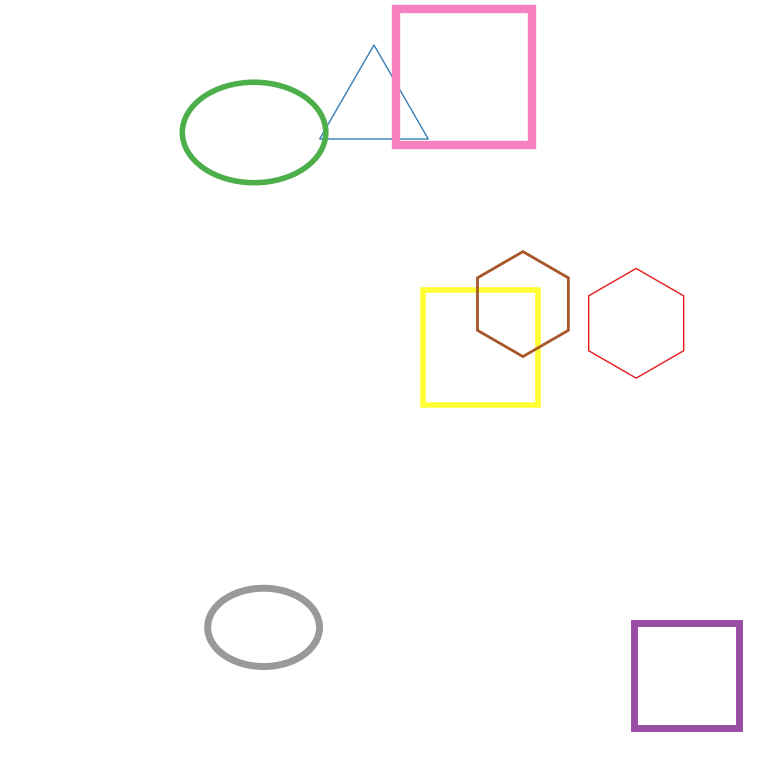[{"shape": "hexagon", "thickness": 0.5, "radius": 0.36, "center": [0.826, 0.58]}, {"shape": "triangle", "thickness": 0.5, "radius": 0.41, "center": [0.486, 0.86]}, {"shape": "oval", "thickness": 2, "radius": 0.47, "center": [0.33, 0.828]}, {"shape": "square", "thickness": 2.5, "radius": 0.34, "center": [0.892, 0.123]}, {"shape": "square", "thickness": 2, "radius": 0.37, "center": [0.623, 0.549]}, {"shape": "hexagon", "thickness": 1, "radius": 0.34, "center": [0.679, 0.605]}, {"shape": "square", "thickness": 3, "radius": 0.44, "center": [0.603, 0.899]}, {"shape": "oval", "thickness": 2.5, "radius": 0.36, "center": [0.342, 0.185]}]